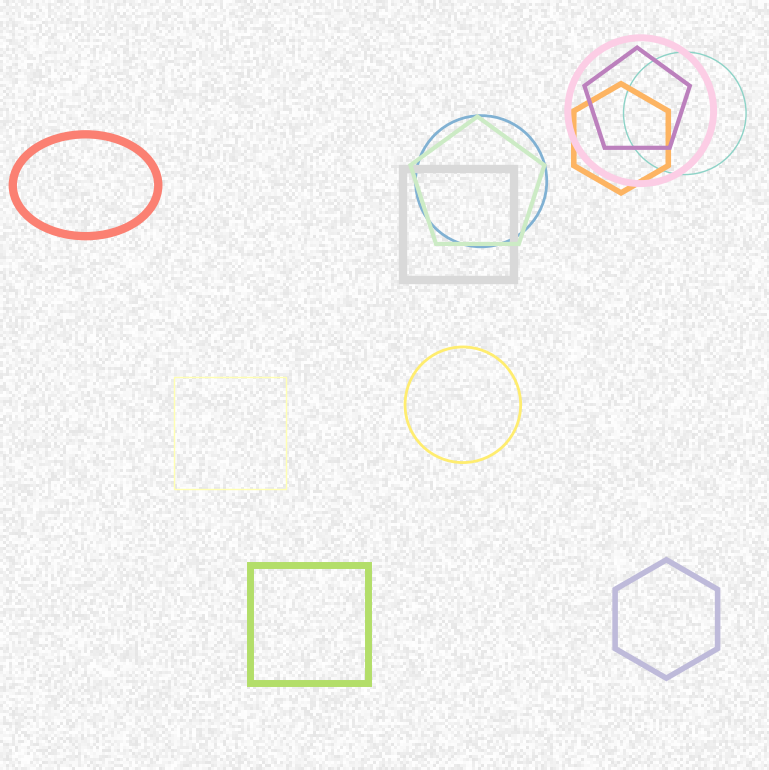[{"shape": "circle", "thickness": 0.5, "radius": 0.4, "center": [0.889, 0.853]}, {"shape": "square", "thickness": 0.5, "radius": 0.36, "center": [0.299, 0.438]}, {"shape": "hexagon", "thickness": 2, "radius": 0.38, "center": [0.865, 0.196]}, {"shape": "oval", "thickness": 3, "radius": 0.47, "center": [0.111, 0.759]}, {"shape": "circle", "thickness": 1, "radius": 0.43, "center": [0.625, 0.765]}, {"shape": "hexagon", "thickness": 2, "radius": 0.35, "center": [0.807, 0.82]}, {"shape": "square", "thickness": 2.5, "radius": 0.38, "center": [0.401, 0.19]}, {"shape": "circle", "thickness": 2.5, "radius": 0.47, "center": [0.832, 0.856]}, {"shape": "square", "thickness": 3, "radius": 0.36, "center": [0.596, 0.709]}, {"shape": "pentagon", "thickness": 1.5, "radius": 0.36, "center": [0.827, 0.866]}, {"shape": "pentagon", "thickness": 1.5, "radius": 0.46, "center": [0.62, 0.757]}, {"shape": "circle", "thickness": 1, "radius": 0.38, "center": [0.601, 0.474]}]